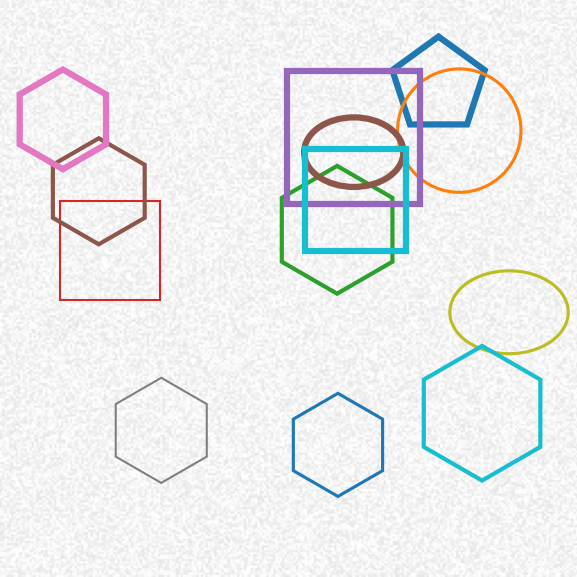[{"shape": "hexagon", "thickness": 1.5, "radius": 0.45, "center": [0.585, 0.229]}, {"shape": "pentagon", "thickness": 3, "radius": 0.42, "center": [0.759, 0.852]}, {"shape": "circle", "thickness": 1.5, "radius": 0.53, "center": [0.795, 0.773]}, {"shape": "hexagon", "thickness": 2, "radius": 0.55, "center": [0.584, 0.601]}, {"shape": "square", "thickness": 1, "radius": 0.43, "center": [0.19, 0.566]}, {"shape": "square", "thickness": 3, "radius": 0.57, "center": [0.612, 0.76]}, {"shape": "hexagon", "thickness": 2, "radius": 0.46, "center": [0.171, 0.668]}, {"shape": "oval", "thickness": 3, "radius": 0.43, "center": [0.613, 0.736]}, {"shape": "hexagon", "thickness": 3, "radius": 0.43, "center": [0.109, 0.792]}, {"shape": "hexagon", "thickness": 1, "radius": 0.46, "center": [0.279, 0.254]}, {"shape": "oval", "thickness": 1.5, "radius": 0.51, "center": [0.881, 0.458]}, {"shape": "square", "thickness": 3, "radius": 0.44, "center": [0.615, 0.653]}, {"shape": "hexagon", "thickness": 2, "radius": 0.58, "center": [0.835, 0.284]}]